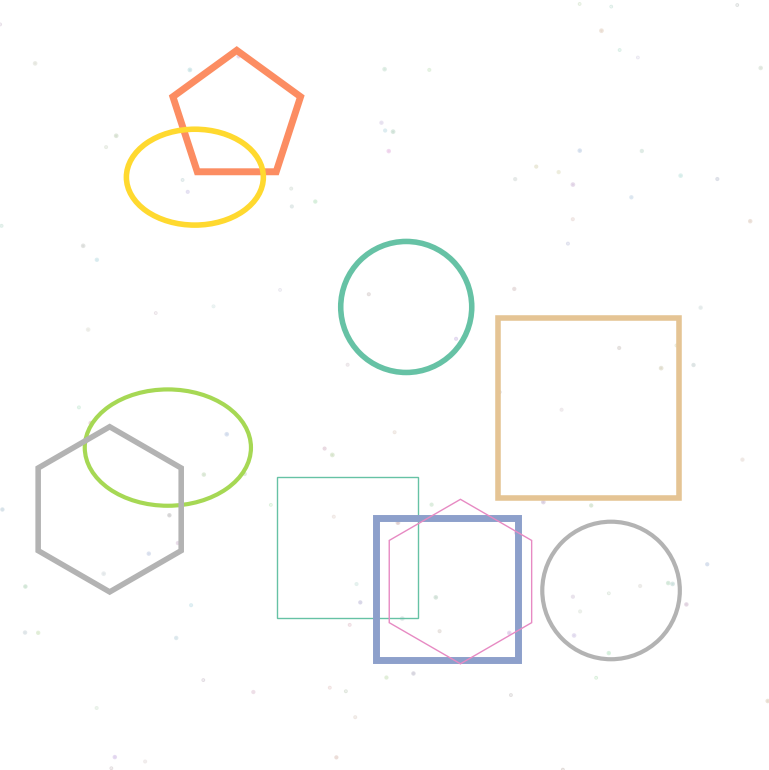[{"shape": "circle", "thickness": 2, "radius": 0.43, "center": [0.528, 0.601]}, {"shape": "square", "thickness": 0.5, "radius": 0.46, "center": [0.451, 0.289]}, {"shape": "pentagon", "thickness": 2.5, "radius": 0.44, "center": [0.307, 0.847]}, {"shape": "square", "thickness": 2.5, "radius": 0.46, "center": [0.581, 0.235]}, {"shape": "hexagon", "thickness": 0.5, "radius": 0.53, "center": [0.598, 0.245]}, {"shape": "oval", "thickness": 1.5, "radius": 0.54, "center": [0.218, 0.419]}, {"shape": "oval", "thickness": 2, "radius": 0.44, "center": [0.253, 0.77]}, {"shape": "square", "thickness": 2, "radius": 0.59, "center": [0.764, 0.47]}, {"shape": "circle", "thickness": 1.5, "radius": 0.45, "center": [0.794, 0.233]}, {"shape": "hexagon", "thickness": 2, "radius": 0.54, "center": [0.142, 0.339]}]